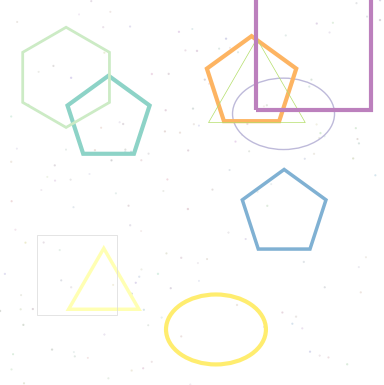[{"shape": "pentagon", "thickness": 3, "radius": 0.56, "center": [0.282, 0.691]}, {"shape": "triangle", "thickness": 2.5, "radius": 0.53, "center": [0.27, 0.249]}, {"shape": "oval", "thickness": 1, "radius": 0.66, "center": [0.736, 0.704]}, {"shape": "pentagon", "thickness": 2.5, "radius": 0.57, "center": [0.738, 0.446]}, {"shape": "pentagon", "thickness": 3, "radius": 0.61, "center": [0.653, 0.784]}, {"shape": "triangle", "thickness": 0.5, "radius": 0.73, "center": [0.667, 0.754]}, {"shape": "square", "thickness": 0.5, "radius": 0.52, "center": [0.2, 0.286]}, {"shape": "square", "thickness": 3, "radius": 0.75, "center": [0.814, 0.864]}, {"shape": "hexagon", "thickness": 2, "radius": 0.65, "center": [0.172, 0.799]}, {"shape": "oval", "thickness": 3, "radius": 0.65, "center": [0.561, 0.144]}]